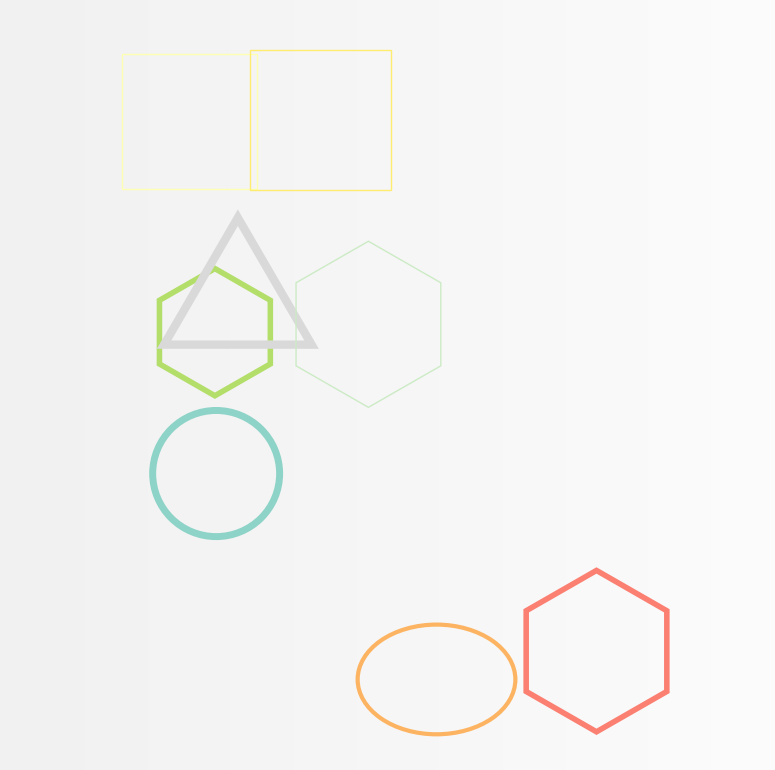[{"shape": "circle", "thickness": 2.5, "radius": 0.41, "center": [0.279, 0.385]}, {"shape": "square", "thickness": 0.5, "radius": 0.44, "center": [0.244, 0.842]}, {"shape": "hexagon", "thickness": 2, "radius": 0.52, "center": [0.77, 0.154]}, {"shape": "oval", "thickness": 1.5, "radius": 0.51, "center": [0.563, 0.118]}, {"shape": "hexagon", "thickness": 2, "radius": 0.41, "center": [0.277, 0.569]}, {"shape": "triangle", "thickness": 3, "radius": 0.55, "center": [0.307, 0.607]}, {"shape": "hexagon", "thickness": 0.5, "radius": 0.54, "center": [0.475, 0.579]}, {"shape": "square", "thickness": 0.5, "radius": 0.46, "center": [0.413, 0.844]}]